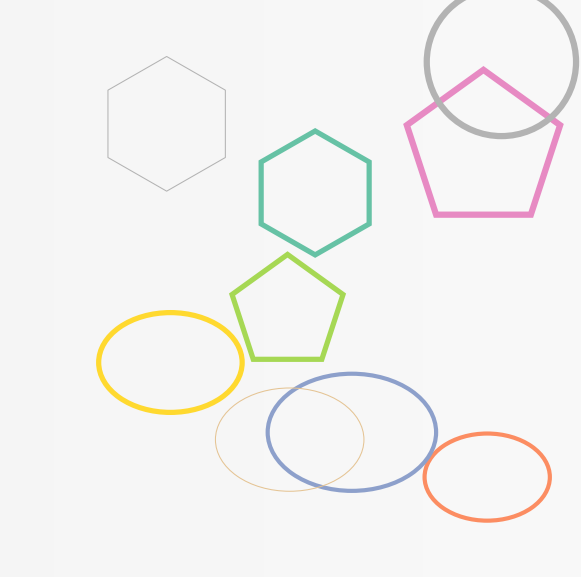[{"shape": "hexagon", "thickness": 2.5, "radius": 0.54, "center": [0.542, 0.665]}, {"shape": "oval", "thickness": 2, "radius": 0.54, "center": [0.838, 0.173]}, {"shape": "oval", "thickness": 2, "radius": 0.72, "center": [0.605, 0.251]}, {"shape": "pentagon", "thickness": 3, "radius": 0.69, "center": [0.832, 0.74]}, {"shape": "pentagon", "thickness": 2.5, "radius": 0.5, "center": [0.495, 0.458]}, {"shape": "oval", "thickness": 2.5, "radius": 0.62, "center": [0.293, 0.371]}, {"shape": "oval", "thickness": 0.5, "radius": 0.64, "center": [0.498, 0.238]}, {"shape": "hexagon", "thickness": 0.5, "radius": 0.58, "center": [0.287, 0.785]}, {"shape": "circle", "thickness": 3, "radius": 0.64, "center": [0.863, 0.892]}]